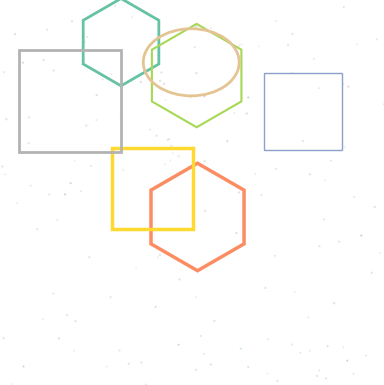[{"shape": "hexagon", "thickness": 2, "radius": 0.57, "center": [0.314, 0.89]}, {"shape": "hexagon", "thickness": 2.5, "radius": 0.7, "center": [0.513, 0.436]}, {"shape": "square", "thickness": 1, "radius": 0.5, "center": [0.787, 0.711]}, {"shape": "hexagon", "thickness": 1.5, "radius": 0.67, "center": [0.511, 0.804]}, {"shape": "square", "thickness": 2.5, "radius": 0.52, "center": [0.395, 0.511]}, {"shape": "oval", "thickness": 2, "radius": 0.62, "center": [0.497, 0.838]}, {"shape": "square", "thickness": 2, "radius": 0.66, "center": [0.182, 0.739]}]